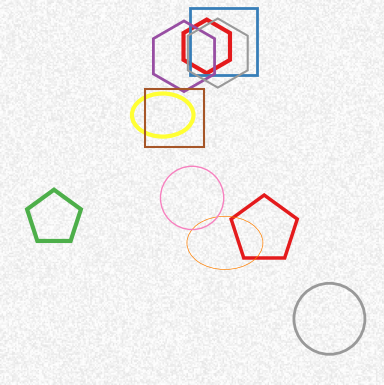[{"shape": "pentagon", "thickness": 2.5, "radius": 0.45, "center": [0.686, 0.403]}, {"shape": "hexagon", "thickness": 3, "radius": 0.35, "center": [0.537, 0.879]}, {"shape": "square", "thickness": 2, "radius": 0.44, "center": [0.581, 0.892]}, {"shape": "pentagon", "thickness": 3, "radius": 0.37, "center": [0.14, 0.434]}, {"shape": "hexagon", "thickness": 2, "radius": 0.46, "center": [0.478, 0.854]}, {"shape": "oval", "thickness": 0.5, "radius": 0.49, "center": [0.584, 0.369]}, {"shape": "oval", "thickness": 3, "radius": 0.4, "center": [0.423, 0.701]}, {"shape": "square", "thickness": 1.5, "radius": 0.38, "center": [0.453, 0.693]}, {"shape": "circle", "thickness": 1, "radius": 0.41, "center": [0.499, 0.486]}, {"shape": "circle", "thickness": 2, "radius": 0.46, "center": [0.856, 0.172]}, {"shape": "hexagon", "thickness": 1.5, "radius": 0.45, "center": [0.566, 0.862]}]